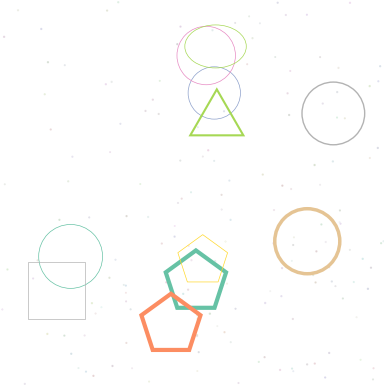[{"shape": "pentagon", "thickness": 3, "radius": 0.41, "center": [0.509, 0.267]}, {"shape": "circle", "thickness": 0.5, "radius": 0.41, "center": [0.183, 0.334]}, {"shape": "pentagon", "thickness": 3, "radius": 0.4, "center": [0.444, 0.156]}, {"shape": "circle", "thickness": 0.5, "radius": 0.34, "center": [0.557, 0.759]}, {"shape": "circle", "thickness": 0.5, "radius": 0.38, "center": [0.536, 0.856]}, {"shape": "oval", "thickness": 0.5, "radius": 0.4, "center": [0.56, 0.879]}, {"shape": "triangle", "thickness": 1.5, "radius": 0.4, "center": [0.563, 0.688]}, {"shape": "pentagon", "thickness": 0.5, "radius": 0.34, "center": [0.527, 0.323]}, {"shape": "circle", "thickness": 2.5, "radius": 0.42, "center": [0.798, 0.373]}, {"shape": "circle", "thickness": 1, "radius": 0.41, "center": [0.866, 0.705]}, {"shape": "square", "thickness": 0.5, "radius": 0.37, "center": [0.147, 0.246]}]